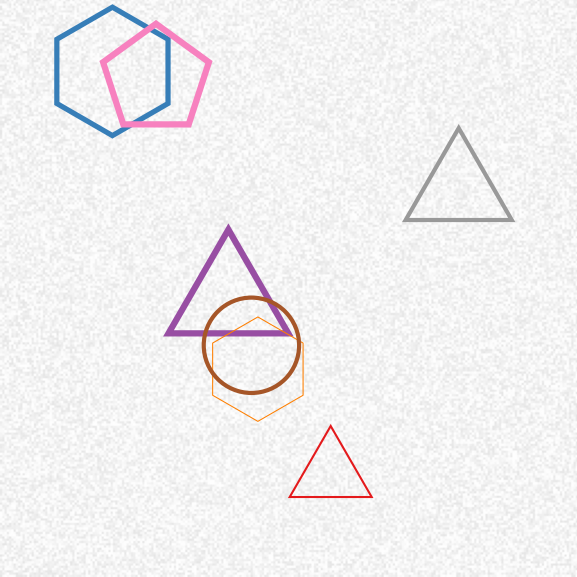[{"shape": "triangle", "thickness": 1, "radius": 0.41, "center": [0.573, 0.179]}, {"shape": "hexagon", "thickness": 2.5, "radius": 0.56, "center": [0.195, 0.876]}, {"shape": "triangle", "thickness": 3, "radius": 0.6, "center": [0.395, 0.482]}, {"shape": "hexagon", "thickness": 0.5, "radius": 0.45, "center": [0.447, 0.36]}, {"shape": "circle", "thickness": 2, "radius": 0.41, "center": [0.435, 0.401]}, {"shape": "pentagon", "thickness": 3, "radius": 0.48, "center": [0.27, 0.862]}, {"shape": "triangle", "thickness": 2, "radius": 0.53, "center": [0.794, 0.671]}]